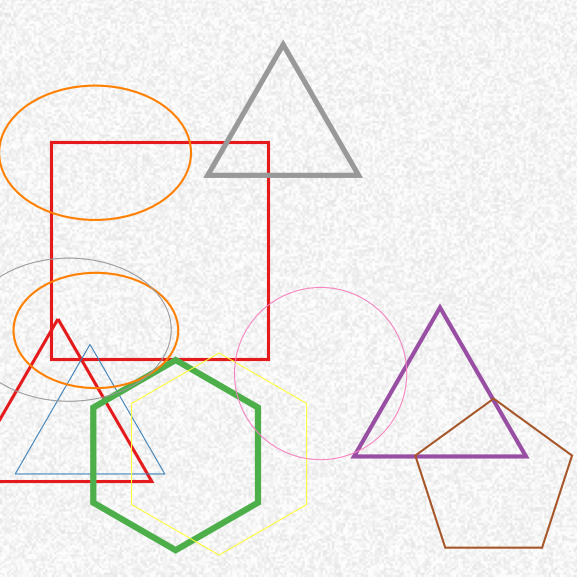[{"shape": "square", "thickness": 1.5, "radius": 0.94, "center": [0.276, 0.565]}, {"shape": "triangle", "thickness": 1.5, "radius": 0.94, "center": [0.1, 0.259]}, {"shape": "triangle", "thickness": 0.5, "radius": 0.75, "center": [0.156, 0.253]}, {"shape": "hexagon", "thickness": 3, "radius": 0.82, "center": [0.304, 0.211]}, {"shape": "triangle", "thickness": 2, "radius": 0.86, "center": [0.762, 0.295]}, {"shape": "oval", "thickness": 1, "radius": 0.83, "center": [0.165, 0.735]}, {"shape": "oval", "thickness": 1, "radius": 0.71, "center": [0.166, 0.427]}, {"shape": "hexagon", "thickness": 0.5, "radius": 0.88, "center": [0.379, 0.213]}, {"shape": "pentagon", "thickness": 1, "radius": 0.71, "center": [0.855, 0.166]}, {"shape": "circle", "thickness": 0.5, "radius": 0.75, "center": [0.555, 0.352]}, {"shape": "triangle", "thickness": 2.5, "radius": 0.75, "center": [0.49, 0.771]}, {"shape": "oval", "thickness": 0.5, "radius": 0.89, "center": [0.119, 0.428]}]